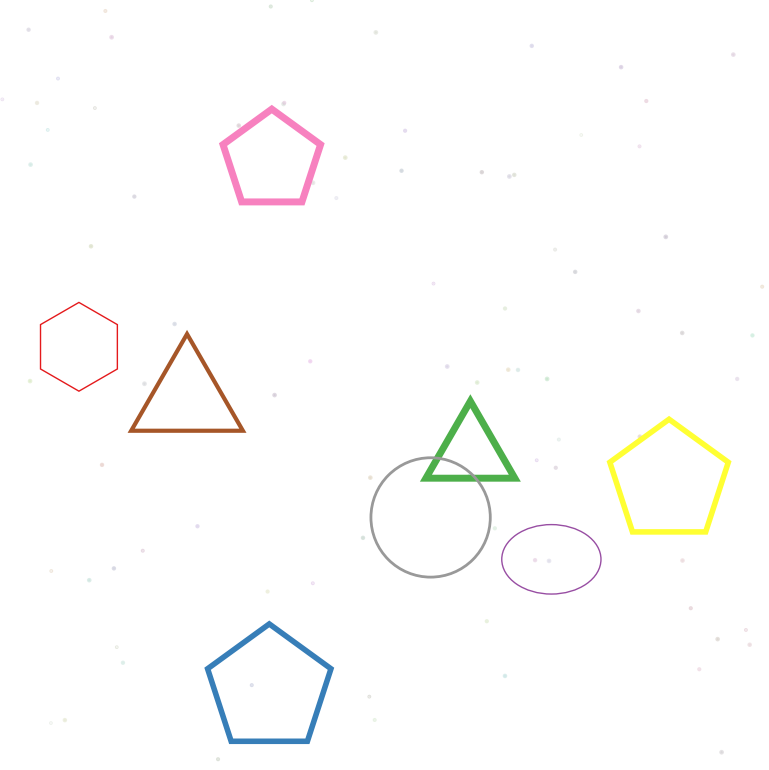[{"shape": "hexagon", "thickness": 0.5, "radius": 0.29, "center": [0.103, 0.55]}, {"shape": "pentagon", "thickness": 2, "radius": 0.42, "center": [0.35, 0.105]}, {"shape": "triangle", "thickness": 2.5, "radius": 0.33, "center": [0.611, 0.412]}, {"shape": "oval", "thickness": 0.5, "radius": 0.32, "center": [0.716, 0.274]}, {"shape": "pentagon", "thickness": 2, "radius": 0.4, "center": [0.869, 0.375]}, {"shape": "triangle", "thickness": 1.5, "radius": 0.42, "center": [0.243, 0.482]}, {"shape": "pentagon", "thickness": 2.5, "radius": 0.33, "center": [0.353, 0.792]}, {"shape": "circle", "thickness": 1, "radius": 0.39, "center": [0.559, 0.328]}]